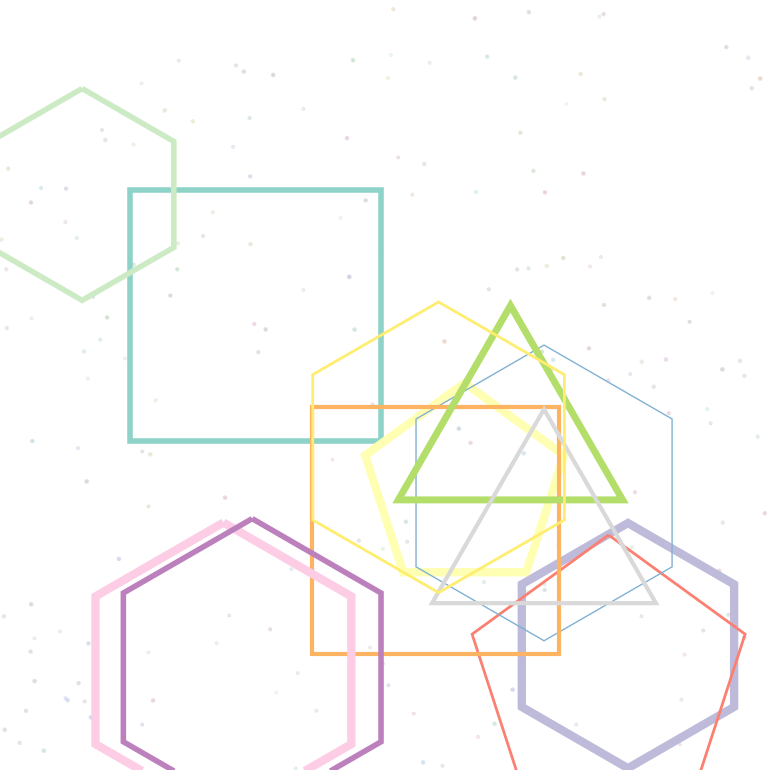[{"shape": "square", "thickness": 2, "radius": 0.82, "center": [0.332, 0.591]}, {"shape": "pentagon", "thickness": 3, "radius": 0.68, "center": [0.603, 0.367]}, {"shape": "hexagon", "thickness": 3, "radius": 0.8, "center": [0.816, 0.162]}, {"shape": "pentagon", "thickness": 1, "radius": 0.93, "center": [0.79, 0.119]}, {"shape": "hexagon", "thickness": 0.5, "radius": 0.96, "center": [0.707, 0.36]}, {"shape": "square", "thickness": 1.5, "radius": 0.8, "center": [0.565, 0.311]}, {"shape": "triangle", "thickness": 2.5, "radius": 0.84, "center": [0.663, 0.435]}, {"shape": "hexagon", "thickness": 3, "radius": 0.96, "center": [0.29, 0.13]}, {"shape": "triangle", "thickness": 1.5, "radius": 0.84, "center": [0.706, 0.301]}, {"shape": "hexagon", "thickness": 2, "radius": 0.97, "center": [0.328, 0.133]}, {"shape": "hexagon", "thickness": 2, "radius": 0.69, "center": [0.107, 0.747]}, {"shape": "hexagon", "thickness": 1, "radius": 0.94, "center": [0.57, 0.419]}]